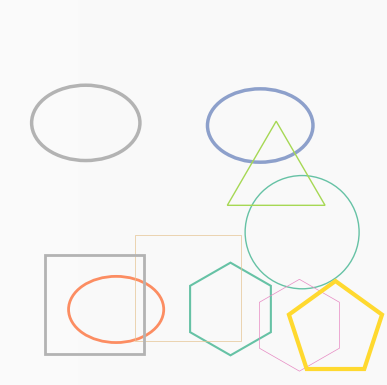[{"shape": "hexagon", "thickness": 1.5, "radius": 0.6, "center": [0.595, 0.197]}, {"shape": "circle", "thickness": 1, "radius": 0.74, "center": [0.78, 0.397]}, {"shape": "oval", "thickness": 2, "radius": 0.61, "center": [0.3, 0.196]}, {"shape": "oval", "thickness": 2.5, "radius": 0.68, "center": [0.672, 0.674]}, {"shape": "hexagon", "thickness": 0.5, "radius": 0.6, "center": [0.773, 0.155]}, {"shape": "triangle", "thickness": 1, "radius": 0.73, "center": [0.713, 0.54]}, {"shape": "pentagon", "thickness": 3, "radius": 0.63, "center": [0.866, 0.144]}, {"shape": "square", "thickness": 0.5, "radius": 0.69, "center": [0.485, 0.252]}, {"shape": "oval", "thickness": 2.5, "radius": 0.7, "center": [0.221, 0.681]}, {"shape": "square", "thickness": 2, "radius": 0.64, "center": [0.244, 0.209]}]